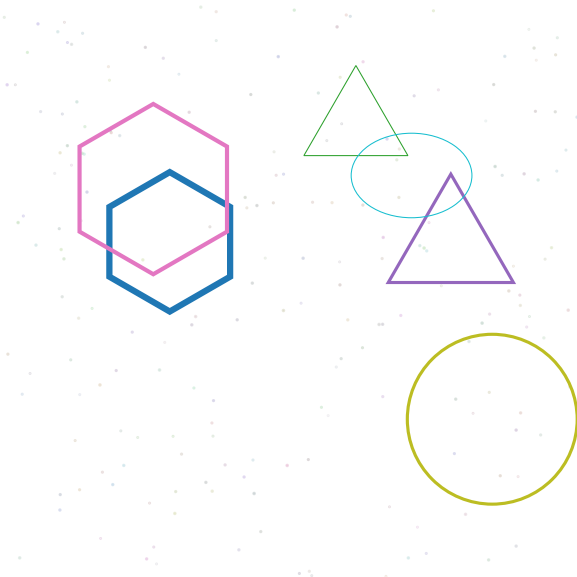[{"shape": "hexagon", "thickness": 3, "radius": 0.6, "center": [0.294, 0.58]}, {"shape": "triangle", "thickness": 0.5, "radius": 0.52, "center": [0.616, 0.782]}, {"shape": "triangle", "thickness": 1.5, "radius": 0.63, "center": [0.781, 0.572]}, {"shape": "hexagon", "thickness": 2, "radius": 0.74, "center": [0.265, 0.672]}, {"shape": "circle", "thickness": 1.5, "radius": 0.74, "center": [0.852, 0.273]}, {"shape": "oval", "thickness": 0.5, "radius": 0.52, "center": [0.713, 0.695]}]